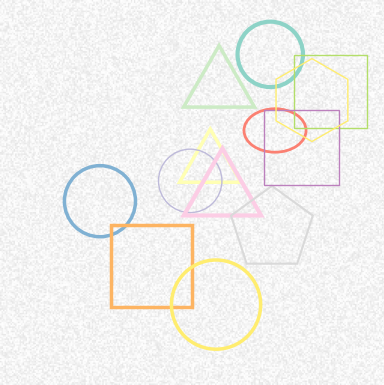[{"shape": "circle", "thickness": 3, "radius": 0.42, "center": [0.702, 0.859]}, {"shape": "triangle", "thickness": 2.5, "radius": 0.46, "center": [0.546, 0.573]}, {"shape": "circle", "thickness": 1, "radius": 0.41, "center": [0.494, 0.53]}, {"shape": "oval", "thickness": 2, "radius": 0.4, "center": [0.714, 0.661]}, {"shape": "circle", "thickness": 2.5, "radius": 0.46, "center": [0.26, 0.477]}, {"shape": "square", "thickness": 2.5, "radius": 0.53, "center": [0.394, 0.309]}, {"shape": "square", "thickness": 1, "radius": 0.47, "center": [0.857, 0.762]}, {"shape": "triangle", "thickness": 3, "radius": 0.58, "center": [0.578, 0.498]}, {"shape": "pentagon", "thickness": 1.5, "radius": 0.56, "center": [0.706, 0.405]}, {"shape": "square", "thickness": 1, "radius": 0.48, "center": [0.783, 0.616]}, {"shape": "triangle", "thickness": 2.5, "radius": 0.53, "center": [0.569, 0.775]}, {"shape": "hexagon", "thickness": 1, "radius": 0.54, "center": [0.81, 0.74]}, {"shape": "circle", "thickness": 2.5, "radius": 0.58, "center": [0.561, 0.209]}]